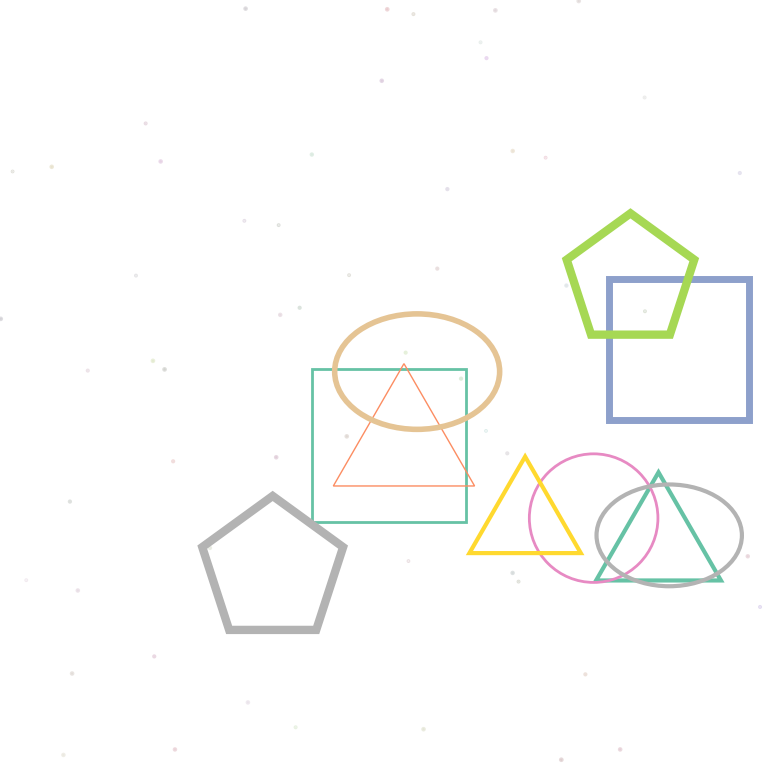[{"shape": "square", "thickness": 1, "radius": 0.5, "center": [0.505, 0.422]}, {"shape": "triangle", "thickness": 1.5, "radius": 0.47, "center": [0.855, 0.293]}, {"shape": "triangle", "thickness": 0.5, "radius": 0.53, "center": [0.525, 0.422]}, {"shape": "square", "thickness": 2.5, "radius": 0.46, "center": [0.882, 0.546]}, {"shape": "circle", "thickness": 1, "radius": 0.42, "center": [0.771, 0.327]}, {"shape": "pentagon", "thickness": 3, "radius": 0.44, "center": [0.819, 0.636]}, {"shape": "triangle", "thickness": 1.5, "radius": 0.42, "center": [0.682, 0.323]}, {"shape": "oval", "thickness": 2, "radius": 0.54, "center": [0.542, 0.517]}, {"shape": "pentagon", "thickness": 3, "radius": 0.48, "center": [0.354, 0.26]}, {"shape": "oval", "thickness": 1.5, "radius": 0.47, "center": [0.869, 0.305]}]